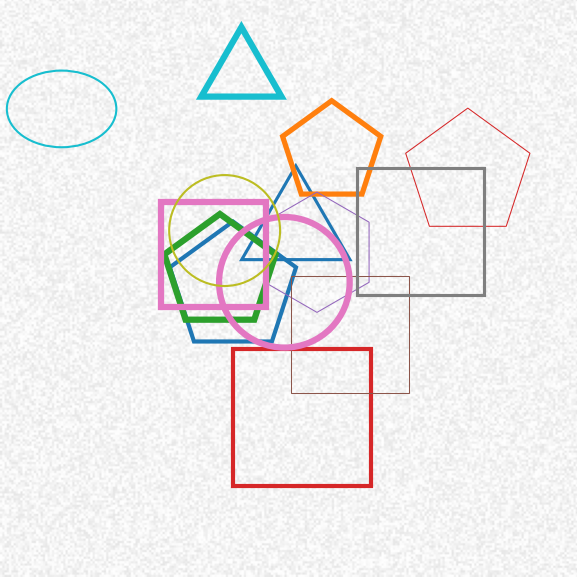[{"shape": "triangle", "thickness": 1.5, "radius": 0.54, "center": [0.512, 0.604]}, {"shape": "pentagon", "thickness": 2, "radius": 0.57, "center": [0.403, 0.501]}, {"shape": "pentagon", "thickness": 2.5, "radius": 0.45, "center": [0.574, 0.735]}, {"shape": "pentagon", "thickness": 3, "radius": 0.51, "center": [0.381, 0.527]}, {"shape": "square", "thickness": 2, "radius": 0.6, "center": [0.524, 0.276]}, {"shape": "pentagon", "thickness": 0.5, "radius": 0.57, "center": [0.81, 0.699]}, {"shape": "hexagon", "thickness": 0.5, "radius": 0.52, "center": [0.549, 0.562]}, {"shape": "square", "thickness": 0.5, "radius": 0.51, "center": [0.606, 0.419]}, {"shape": "circle", "thickness": 3, "radius": 0.57, "center": [0.492, 0.51]}, {"shape": "square", "thickness": 3, "radius": 0.46, "center": [0.37, 0.559]}, {"shape": "square", "thickness": 1.5, "radius": 0.55, "center": [0.728, 0.598]}, {"shape": "circle", "thickness": 1, "radius": 0.48, "center": [0.389, 0.6]}, {"shape": "oval", "thickness": 1, "radius": 0.47, "center": [0.107, 0.811]}, {"shape": "triangle", "thickness": 3, "radius": 0.4, "center": [0.418, 0.872]}]